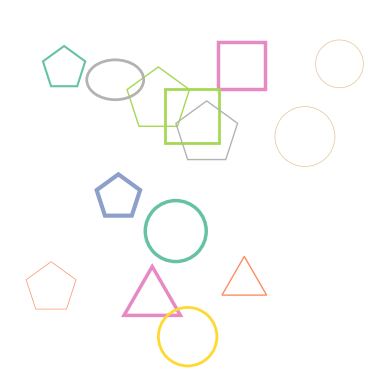[{"shape": "circle", "thickness": 2.5, "radius": 0.4, "center": [0.456, 0.4]}, {"shape": "pentagon", "thickness": 1.5, "radius": 0.29, "center": [0.167, 0.823]}, {"shape": "triangle", "thickness": 1, "radius": 0.33, "center": [0.635, 0.267]}, {"shape": "pentagon", "thickness": 0.5, "radius": 0.34, "center": [0.133, 0.252]}, {"shape": "pentagon", "thickness": 3, "radius": 0.3, "center": [0.307, 0.488]}, {"shape": "triangle", "thickness": 2.5, "radius": 0.42, "center": [0.395, 0.223]}, {"shape": "square", "thickness": 2.5, "radius": 0.3, "center": [0.628, 0.831]}, {"shape": "pentagon", "thickness": 1, "radius": 0.43, "center": [0.411, 0.741]}, {"shape": "square", "thickness": 2, "radius": 0.35, "center": [0.499, 0.698]}, {"shape": "circle", "thickness": 2, "radius": 0.38, "center": [0.487, 0.125]}, {"shape": "circle", "thickness": 0.5, "radius": 0.31, "center": [0.882, 0.834]}, {"shape": "circle", "thickness": 0.5, "radius": 0.39, "center": [0.792, 0.645]}, {"shape": "oval", "thickness": 2, "radius": 0.37, "center": [0.299, 0.793]}, {"shape": "pentagon", "thickness": 1, "radius": 0.42, "center": [0.537, 0.654]}]